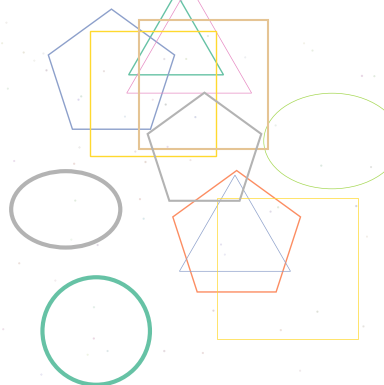[{"shape": "circle", "thickness": 3, "radius": 0.7, "center": [0.25, 0.14]}, {"shape": "triangle", "thickness": 1, "radius": 0.71, "center": [0.457, 0.877]}, {"shape": "pentagon", "thickness": 1, "radius": 0.87, "center": [0.615, 0.383]}, {"shape": "triangle", "thickness": 0.5, "radius": 0.83, "center": [0.61, 0.379]}, {"shape": "pentagon", "thickness": 1, "radius": 0.86, "center": [0.289, 0.804]}, {"shape": "triangle", "thickness": 0.5, "radius": 0.94, "center": [0.491, 0.852]}, {"shape": "oval", "thickness": 0.5, "radius": 0.89, "center": [0.862, 0.634]}, {"shape": "square", "thickness": 0.5, "radius": 0.91, "center": [0.747, 0.302]}, {"shape": "square", "thickness": 1, "radius": 0.82, "center": [0.398, 0.757]}, {"shape": "square", "thickness": 1.5, "radius": 0.84, "center": [0.529, 0.781]}, {"shape": "oval", "thickness": 3, "radius": 0.71, "center": [0.171, 0.456]}, {"shape": "pentagon", "thickness": 1.5, "radius": 0.78, "center": [0.531, 0.604]}]